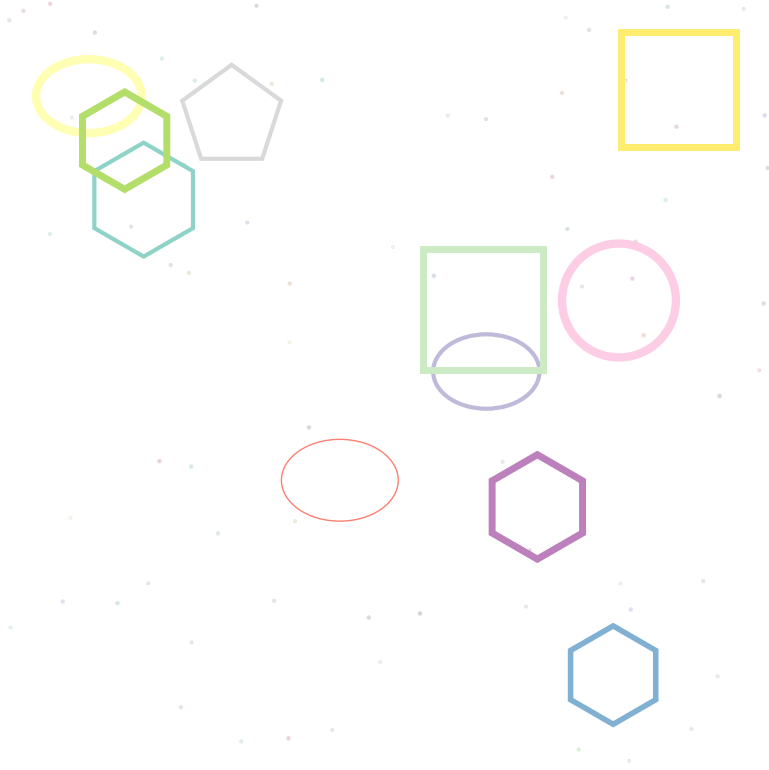[{"shape": "hexagon", "thickness": 1.5, "radius": 0.37, "center": [0.187, 0.741]}, {"shape": "oval", "thickness": 3, "radius": 0.34, "center": [0.115, 0.875]}, {"shape": "oval", "thickness": 1.5, "radius": 0.35, "center": [0.632, 0.518]}, {"shape": "oval", "thickness": 0.5, "radius": 0.38, "center": [0.441, 0.376]}, {"shape": "hexagon", "thickness": 2, "radius": 0.32, "center": [0.796, 0.123]}, {"shape": "hexagon", "thickness": 2.5, "radius": 0.32, "center": [0.162, 0.817]}, {"shape": "circle", "thickness": 3, "radius": 0.37, "center": [0.804, 0.61]}, {"shape": "pentagon", "thickness": 1.5, "radius": 0.34, "center": [0.301, 0.848]}, {"shape": "hexagon", "thickness": 2.5, "radius": 0.34, "center": [0.698, 0.342]}, {"shape": "square", "thickness": 2.5, "radius": 0.39, "center": [0.627, 0.598]}, {"shape": "square", "thickness": 2.5, "radius": 0.37, "center": [0.881, 0.884]}]